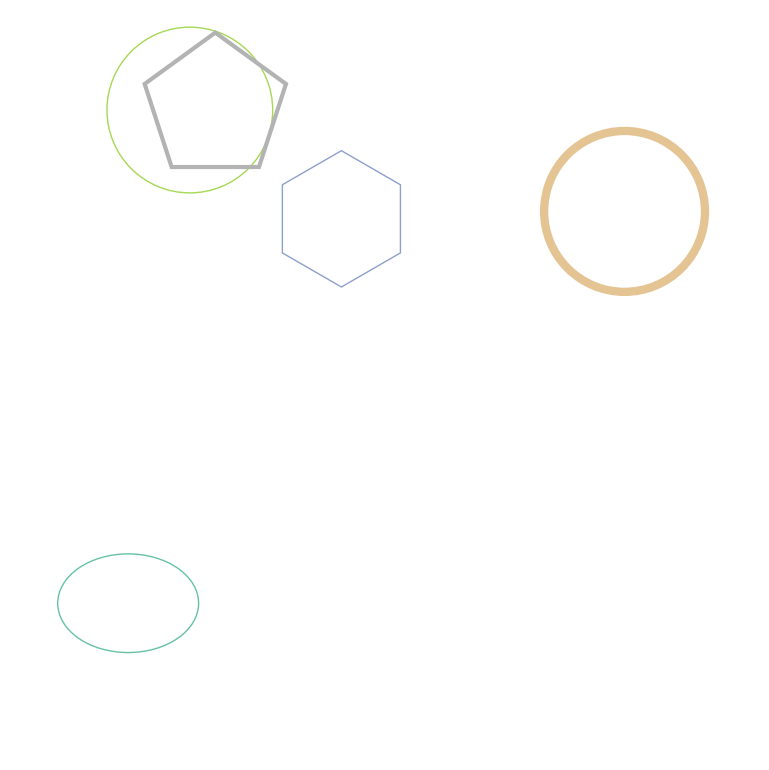[{"shape": "oval", "thickness": 0.5, "radius": 0.46, "center": [0.166, 0.217]}, {"shape": "hexagon", "thickness": 0.5, "radius": 0.44, "center": [0.443, 0.716]}, {"shape": "circle", "thickness": 0.5, "radius": 0.54, "center": [0.247, 0.857]}, {"shape": "circle", "thickness": 3, "radius": 0.52, "center": [0.811, 0.725]}, {"shape": "pentagon", "thickness": 1.5, "radius": 0.48, "center": [0.28, 0.861]}]